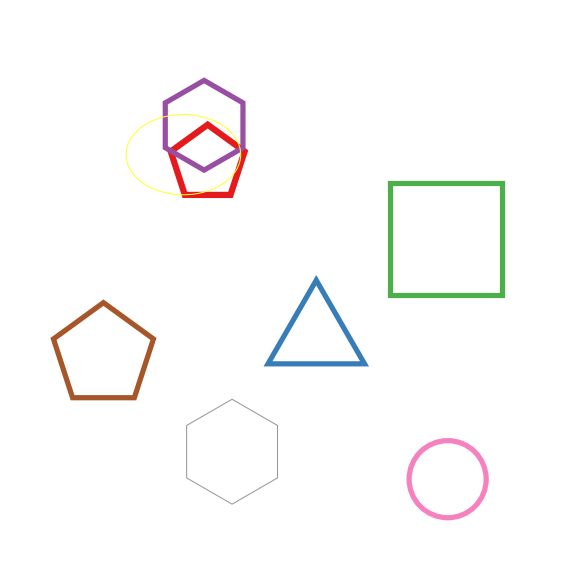[{"shape": "pentagon", "thickness": 3, "radius": 0.34, "center": [0.36, 0.716]}, {"shape": "triangle", "thickness": 2.5, "radius": 0.48, "center": [0.548, 0.417]}, {"shape": "square", "thickness": 2.5, "radius": 0.48, "center": [0.772, 0.586]}, {"shape": "hexagon", "thickness": 2.5, "radius": 0.39, "center": [0.353, 0.782]}, {"shape": "oval", "thickness": 0.5, "radius": 0.5, "center": [0.318, 0.731]}, {"shape": "pentagon", "thickness": 2.5, "radius": 0.46, "center": [0.179, 0.384]}, {"shape": "circle", "thickness": 2.5, "radius": 0.33, "center": [0.775, 0.169]}, {"shape": "hexagon", "thickness": 0.5, "radius": 0.45, "center": [0.402, 0.217]}]